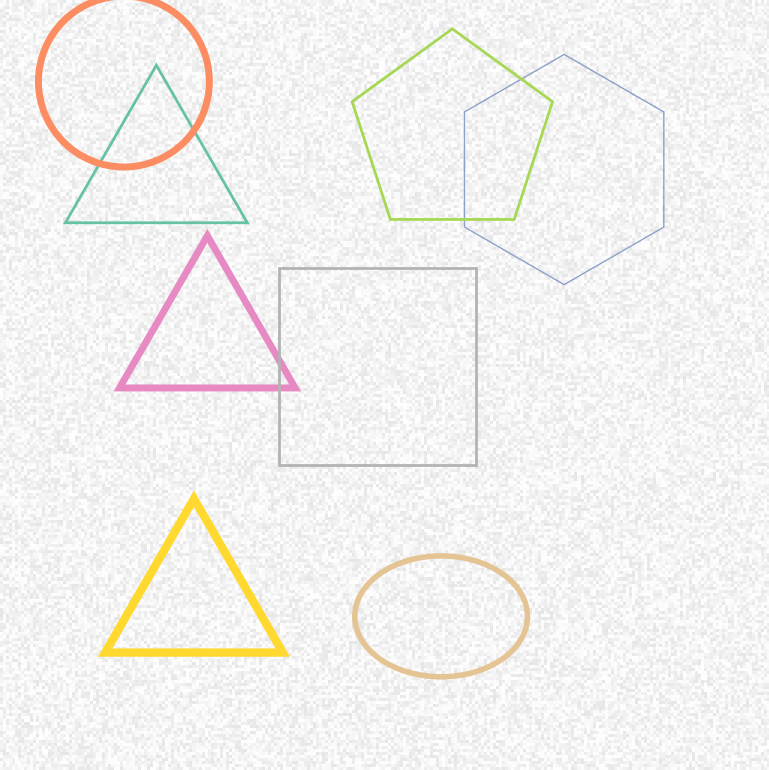[{"shape": "triangle", "thickness": 1, "radius": 0.68, "center": [0.203, 0.779]}, {"shape": "circle", "thickness": 2.5, "radius": 0.56, "center": [0.161, 0.894]}, {"shape": "hexagon", "thickness": 0.5, "radius": 0.75, "center": [0.733, 0.78]}, {"shape": "triangle", "thickness": 2.5, "radius": 0.66, "center": [0.269, 0.562]}, {"shape": "pentagon", "thickness": 1, "radius": 0.68, "center": [0.587, 0.826]}, {"shape": "triangle", "thickness": 3, "radius": 0.67, "center": [0.252, 0.219]}, {"shape": "oval", "thickness": 2, "radius": 0.56, "center": [0.573, 0.2]}, {"shape": "square", "thickness": 1, "radius": 0.64, "center": [0.491, 0.524]}]